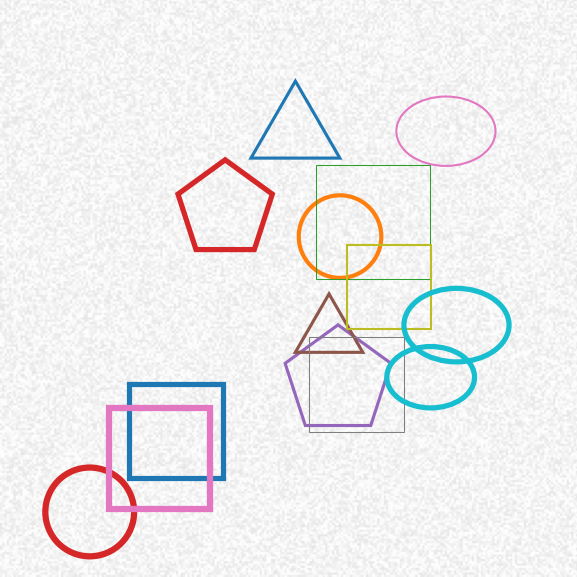[{"shape": "square", "thickness": 2.5, "radius": 0.41, "center": [0.305, 0.253]}, {"shape": "triangle", "thickness": 1.5, "radius": 0.44, "center": [0.512, 0.77]}, {"shape": "circle", "thickness": 2, "radius": 0.36, "center": [0.589, 0.589]}, {"shape": "square", "thickness": 0.5, "radius": 0.49, "center": [0.646, 0.615]}, {"shape": "circle", "thickness": 3, "radius": 0.38, "center": [0.155, 0.113]}, {"shape": "pentagon", "thickness": 2.5, "radius": 0.43, "center": [0.39, 0.636]}, {"shape": "pentagon", "thickness": 1.5, "radius": 0.48, "center": [0.585, 0.34]}, {"shape": "triangle", "thickness": 1.5, "radius": 0.34, "center": [0.57, 0.423]}, {"shape": "oval", "thickness": 1, "radius": 0.43, "center": [0.772, 0.772]}, {"shape": "square", "thickness": 3, "radius": 0.44, "center": [0.277, 0.205]}, {"shape": "square", "thickness": 0.5, "radius": 0.41, "center": [0.618, 0.334]}, {"shape": "square", "thickness": 1, "radius": 0.36, "center": [0.674, 0.502]}, {"shape": "oval", "thickness": 2.5, "radius": 0.38, "center": [0.746, 0.346]}, {"shape": "oval", "thickness": 2.5, "radius": 0.45, "center": [0.79, 0.436]}]